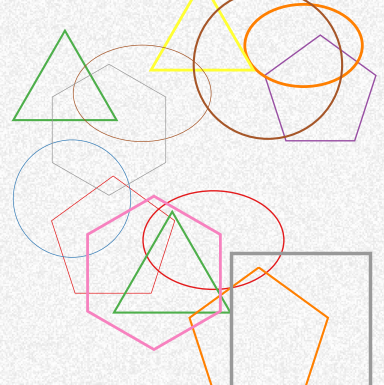[{"shape": "pentagon", "thickness": 0.5, "radius": 0.84, "center": [0.294, 0.375]}, {"shape": "oval", "thickness": 1, "radius": 0.91, "center": [0.554, 0.376]}, {"shape": "circle", "thickness": 0.5, "radius": 0.76, "center": [0.187, 0.484]}, {"shape": "triangle", "thickness": 1.5, "radius": 0.77, "center": [0.169, 0.765]}, {"shape": "triangle", "thickness": 1.5, "radius": 0.87, "center": [0.447, 0.275]}, {"shape": "pentagon", "thickness": 1, "radius": 0.76, "center": [0.832, 0.757]}, {"shape": "oval", "thickness": 2, "radius": 0.76, "center": [0.789, 0.882]}, {"shape": "pentagon", "thickness": 1.5, "radius": 0.95, "center": [0.672, 0.116]}, {"shape": "triangle", "thickness": 2, "radius": 0.77, "center": [0.525, 0.895]}, {"shape": "oval", "thickness": 0.5, "radius": 0.9, "center": [0.369, 0.758]}, {"shape": "circle", "thickness": 1.5, "radius": 0.96, "center": [0.696, 0.832]}, {"shape": "hexagon", "thickness": 2, "radius": 1.0, "center": [0.4, 0.291]}, {"shape": "square", "thickness": 2.5, "radius": 0.91, "center": [0.781, 0.162]}, {"shape": "hexagon", "thickness": 0.5, "radius": 0.85, "center": [0.283, 0.663]}]